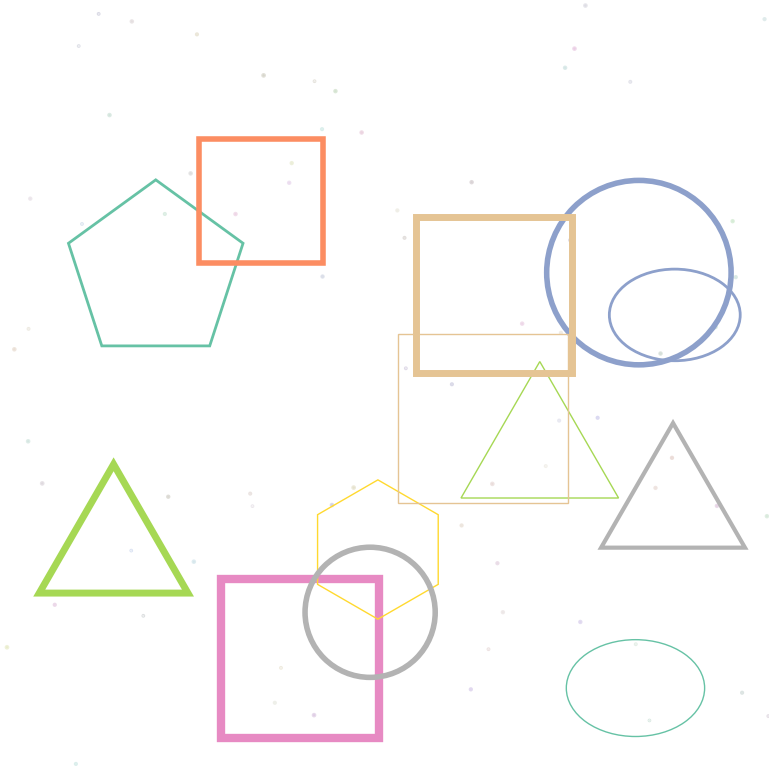[{"shape": "pentagon", "thickness": 1, "radius": 0.6, "center": [0.202, 0.647]}, {"shape": "oval", "thickness": 0.5, "radius": 0.45, "center": [0.825, 0.106]}, {"shape": "square", "thickness": 2, "radius": 0.4, "center": [0.339, 0.739]}, {"shape": "oval", "thickness": 1, "radius": 0.42, "center": [0.876, 0.591]}, {"shape": "circle", "thickness": 2, "radius": 0.6, "center": [0.83, 0.646]}, {"shape": "square", "thickness": 3, "radius": 0.52, "center": [0.389, 0.145]}, {"shape": "triangle", "thickness": 2.5, "radius": 0.56, "center": [0.148, 0.286]}, {"shape": "triangle", "thickness": 0.5, "radius": 0.59, "center": [0.701, 0.412]}, {"shape": "hexagon", "thickness": 0.5, "radius": 0.45, "center": [0.491, 0.286]}, {"shape": "square", "thickness": 2.5, "radius": 0.51, "center": [0.642, 0.617]}, {"shape": "square", "thickness": 0.5, "radius": 0.55, "center": [0.627, 0.457]}, {"shape": "circle", "thickness": 2, "radius": 0.42, "center": [0.481, 0.205]}, {"shape": "triangle", "thickness": 1.5, "radius": 0.54, "center": [0.874, 0.343]}]